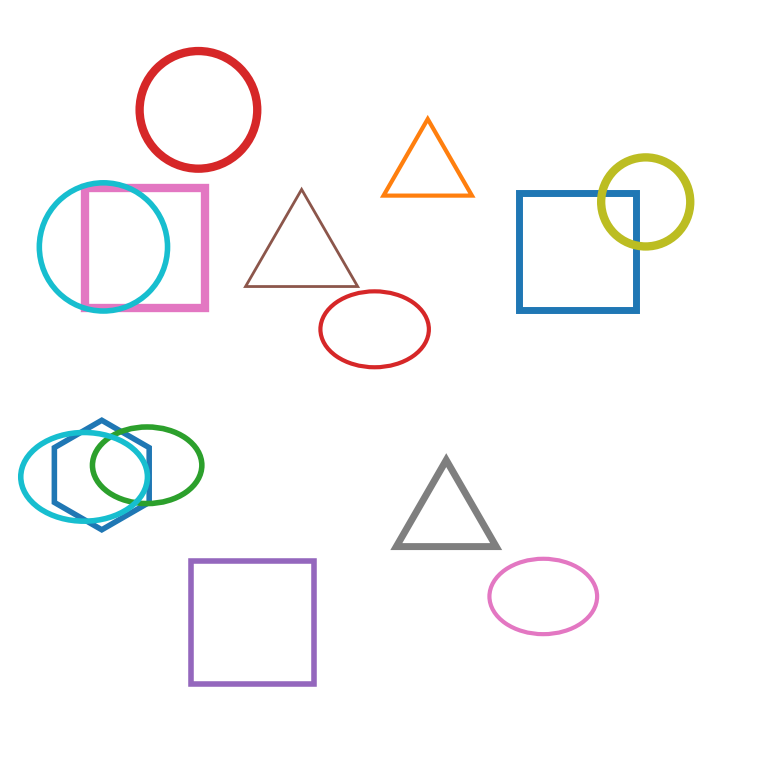[{"shape": "square", "thickness": 2.5, "radius": 0.38, "center": [0.75, 0.673]}, {"shape": "hexagon", "thickness": 2, "radius": 0.36, "center": [0.132, 0.383]}, {"shape": "triangle", "thickness": 1.5, "radius": 0.33, "center": [0.555, 0.779]}, {"shape": "oval", "thickness": 2, "radius": 0.36, "center": [0.191, 0.396]}, {"shape": "circle", "thickness": 3, "radius": 0.38, "center": [0.258, 0.857]}, {"shape": "oval", "thickness": 1.5, "radius": 0.35, "center": [0.487, 0.572]}, {"shape": "square", "thickness": 2, "radius": 0.4, "center": [0.328, 0.192]}, {"shape": "triangle", "thickness": 1, "radius": 0.42, "center": [0.392, 0.67]}, {"shape": "oval", "thickness": 1.5, "radius": 0.35, "center": [0.706, 0.225]}, {"shape": "square", "thickness": 3, "radius": 0.39, "center": [0.189, 0.678]}, {"shape": "triangle", "thickness": 2.5, "radius": 0.37, "center": [0.58, 0.328]}, {"shape": "circle", "thickness": 3, "radius": 0.29, "center": [0.839, 0.738]}, {"shape": "oval", "thickness": 2, "radius": 0.41, "center": [0.109, 0.381]}, {"shape": "circle", "thickness": 2, "radius": 0.42, "center": [0.134, 0.679]}]